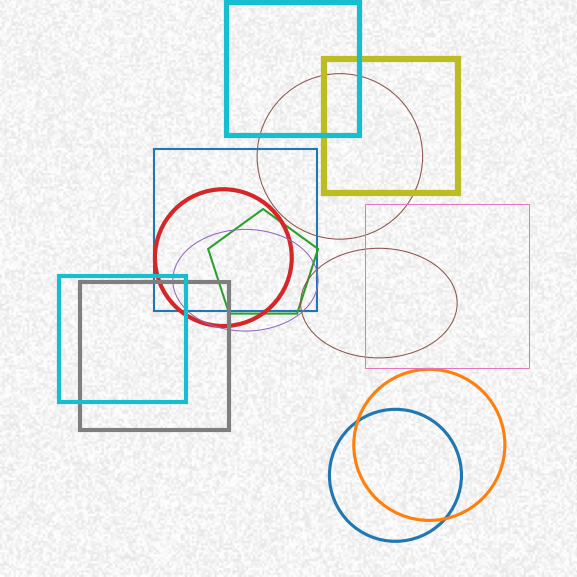[{"shape": "square", "thickness": 1, "radius": 0.7, "center": [0.408, 0.601]}, {"shape": "circle", "thickness": 1.5, "radius": 0.57, "center": [0.685, 0.176]}, {"shape": "circle", "thickness": 1.5, "radius": 0.65, "center": [0.743, 0.229]}, {"shape": "pentagon", "thickness": 1, "radius": 0.5, "center": [0.456, 0.537]}, {"shape": "circle", "thickness": 2, "radius": 0.59, "center": [0.387, 0.553]}, {"shape": "oval", "thickness": 0.5, "radius": 0.63, "center": [0.425, 0.514]}, {"shape": "circle", "thickness": 0.5, "radius": 0.72, "center": [0.589, 0.728]}, {"shape": "oval", "thickness": 0.5, "radius": 0.68, "center": [0.656, 0.474]}, {"shape": "square", "thickness": 0.5, "radius": 0.71, "center": [0.774, 0.505]}, {"shape": "square", "thickness": 2, "radius": 0.64, "center": [0.267, 0.383]}, {"shape": "square", "thickness": 3, "radius": 0.58, "center": [0.677, 0.781]}, {"shape": "square", "thickness": 2, "radius": 0.55, "center": [0.212, 0.412]}, {"shape": "square", "thickness": 2.5, "radius": 0.57, "center": [0.506, 0.88]}]